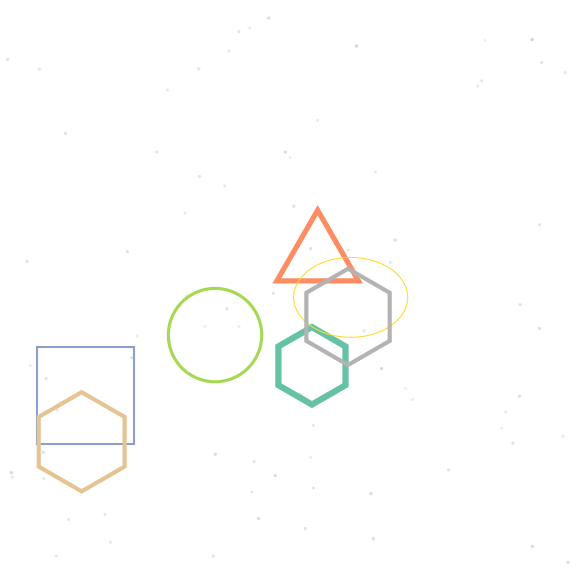[{"shape": "hexagon", "thickness": 3, "radius": 0.34, "center": [0.54, 0.366]}, {"shape": "triangle", "thickness": 2.5, "radius": 0.41, "center": [0.55, 0.554]}, {"shape": "square", "thickness": 1, "radius": 0.42, "center": [0.148, 0.314]}, {"shape": "circle", "thickness": 1.5, "radius": 0.4, "center": [0.372, 0.419]}, {"shape": "oval", "thickness": 0.5, "radius": 0.49, "center": [0.607, 0.484]}, {"shape": "hexagon", "thickness": 2, "radius": 0.43, "center": [0.141, 0.234]}, {"shape": "hexagon", "thickness": 2, "radius": 0.42, "center": [0.603, 0.45]}]